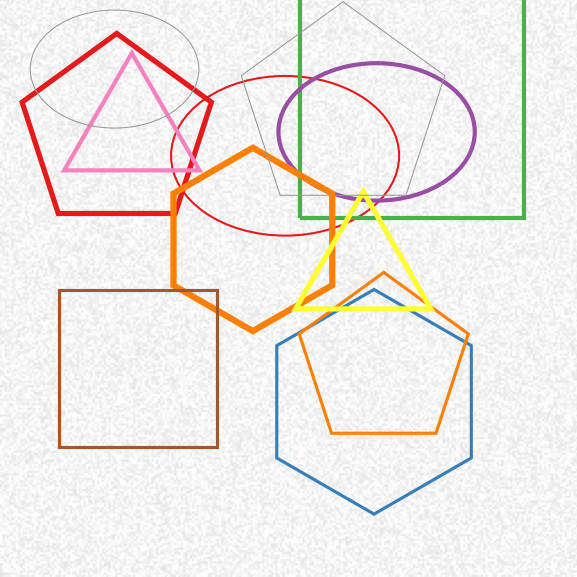[{"shape": "pentagon", "thickness": 2.5, "radius": 0.86, "center": [0.202, 0.769]}, {"shape": "oval", "thickness": 1, "radius": 0.99, "center": [0.494, 0.729]}, {"shape": "hexagon", "thickness": 1.5, "radius": 0.97, "center": [0.648, 0.303]}, {"shape": "square", "thickness": 2, "radius": 0.97, "center": [0.714, 0.816]}, {"shape": "oval", "thickness": 2, "radius": 0.85, "center": [0.652, 0.771]}, {"shape": "hexagon", "thickness": 3, "radius": 0.79, "center": [0.438, 0.585]}, {"shape": "pentagon", "thickness": 1.5, "radius": 0.77, "center": [0.665, 0.373]}, {"shape": "triangle", "thickness": 2.5, "radius": 0.68, "center": [0.629, 0.532]}, {"shape": "square", "thickness": 1.5, "radius": 0.68, "center": [0.239, 0.361]}, {"shape": "triangle", "thickness": 2, "radius": 0.68, "center": [0.228, 0.772]}, {"shape": "oval", "thickness": 0.5, "radius": 0.73, "center": [0.198, 0.88]}, {"shape": "pentagon", "thickness": 0.5, "radius": 0.93, "center": [0.594, 0.811]}]